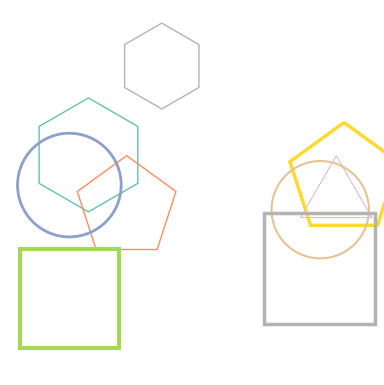[{"shape": "hexagon", "thickness": 1, "radius": 0.74, "center": [0.23, 0.598]}, {"shape": "pentagon", "thickness": 1, "radius": 0.67, "center": [0.329, 0.461]}, {"shape": "circle", "thickness": 2, "radius": 0.67, "center": [0.18, 0.519]}, {"shape": "triangle", "thickness": 0.5, "radius": 0.54, "center": [0.873, 0.488]}, {"shape": "square", "thickness": 3, "radius": 0.65, "center": [0.181, 0.225]}, {"shape": "pentagon", "thickness": 2.5, "radius": 0.74, "center": [0.894, 0.534]}, {"shape": "circle", "thickness": 1.5, "radius": 0.63, "center": [0.832, 0.455]}, {"shape": "square", "thickness": 2.5, "radius": 0.72, "center": [0.831, 0.302]}, {"shape": "hexagon", "thickness": 1, "radius": 0.56, "center": [0.42, 0.828]}]